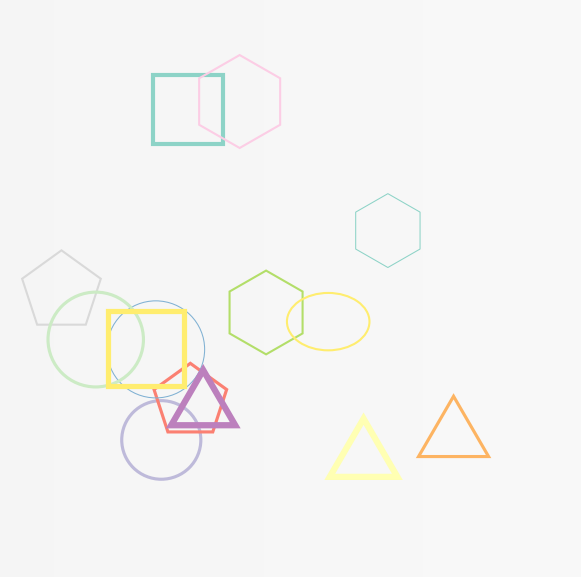[{"shape": "square", "thickness": 2, "radius": 0.3, "center": [0.324, 0.81]}, {"shape": "hexagon", "thickness": 0.5, "radius": 0.32, "center": [0.667, 0.6]}, {"shape": "triangle", "thickness": 3, "radius": 0.34, "center": [0.626, 0.207]}, {"shape": "circle", "thickness": 1.5, "radius": 0.34, "center": [0.277, 0.237]}, {"shape": "pentagon", "thickness": 1.5, "radius": 0.33, "center": [0.327, 0.304]}, {"shape": "circle", "thickness": 0.5, "radius": 0.42, "center": [0.268, 0.394]}, {"shape": "triangle", "thickness": 1.5, "radius": 0.35, "center": [0.78, 0.243]}, {"shape": "hexagon", "thickness": 1, "radius": 0.36, "center": [0.458, 0.458]}, {"shape": "hexagon", "thickness": 1, "radius": 0.4, "center": [0.412, 0.823]}, {"shape": "pentagon", "thickness": 1, "radius": 0.36, "center": [0.106, 0.494]}, {"shape": "triangle", "thickness": 3, "radius": 0.32, "center": [0.35, 0.295]}, {"shape": "circle", "thickness": 1.5, "radius": 0.41, "center": [0.165, 0.411]}, {"shape": "oval", "thickness": 1, "radius": 0.35, "center": [0.565, 0.442]}, {"shape": "square", "thickness": 2.5, "radius": 0.32, "center": [0.251, 0.396]}]